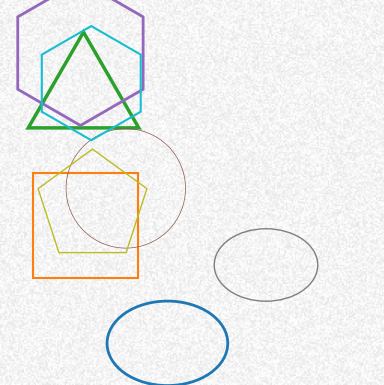[{"shape": "oval", "thickness": 2, "radius": 0.78, "center": [0.435, 0.108]}, {"shape": "square", "thickness": 1.5, "radius": 0.68, "center": [0.221, 0.415]}, {"shape": "triangle", "thickness": 2.5, "radius": 0.83, "center": [0.217, 0.751]}, {"shape": "hexagon", "thickness": 2, "radius": 0.94, "center": [0.209, 0.862]}, {"shape": "circle", "thickness": 0.5, "radius": 0.78, "center": [0.327, 0.511]}, {"shape": "oval", "thickness": 1, "radius": 0.67, "center": [0.691, 0.312]}, {"shape": "pentagon", "thickness": 1, "radius": 0.74, "center": [0.24, 0.464]}, {"shape": "hexagon", "thickness": 1.5, "radius": 0.74, "center": [0.237, 0.784]}]